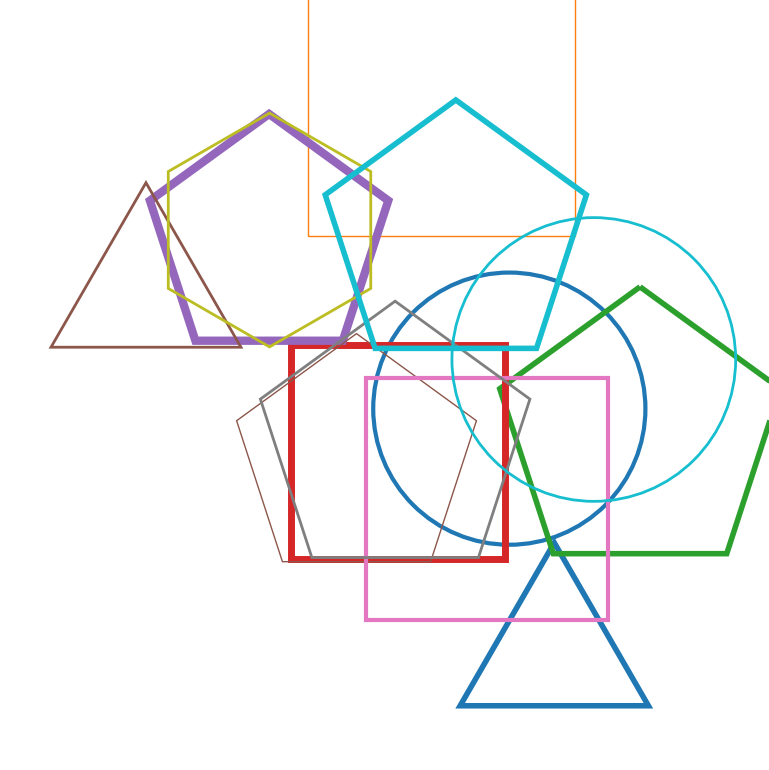[{"shape": "triangle", "thickness": 2, "radius": 0.71, "center": [0.72, 0.154]}, {"shape": "circle", "thickness": 1.5, "radius": 0.88, "center": [0.661, 0.469]}, {"shape": "square", "thickness": 0.5, "radius": 0.87, "center": [0.574, 0.868]}, {"shape": "pentagon", "thickness": 2, "radius": 0.96, "center": [0.831, 0.436]}, {"shape": "square", "thickness": 2.5, "radius": 0.69, "center": [0.517, 0.412]}, {"shape": "pentagon", "thickness": 3, "radius": 0.81, "center": [0.349, 0.689]}, {"shape": "triangle", "thickness": 1, "radius": 0.71, "center": [0.19, 0.62]}, {"shape": "pentagon", "thickness": 0.5, "radius": 0.82, "center": [0.463, 0.403]}, {"shape": "square", "thickness": 1.5, "radius": 0.79, "center": [0.633, 0.352]}, {"shape": "pentagon", "thickness": 1, "radius": 0.92, "center": [0.513, 0.425]}, {"shape": "hexagon", "thickness": 1, "radius": 0.76, "center": [0.35, 0.701]}, {"shape": "pentagon", "thickness": 2, "radius": 0.89, "center": [0.592, 0.692]}, {"shape": "circle", "thickness": 1, "radius": 0.92, "center": [0.771, 0.533]}]